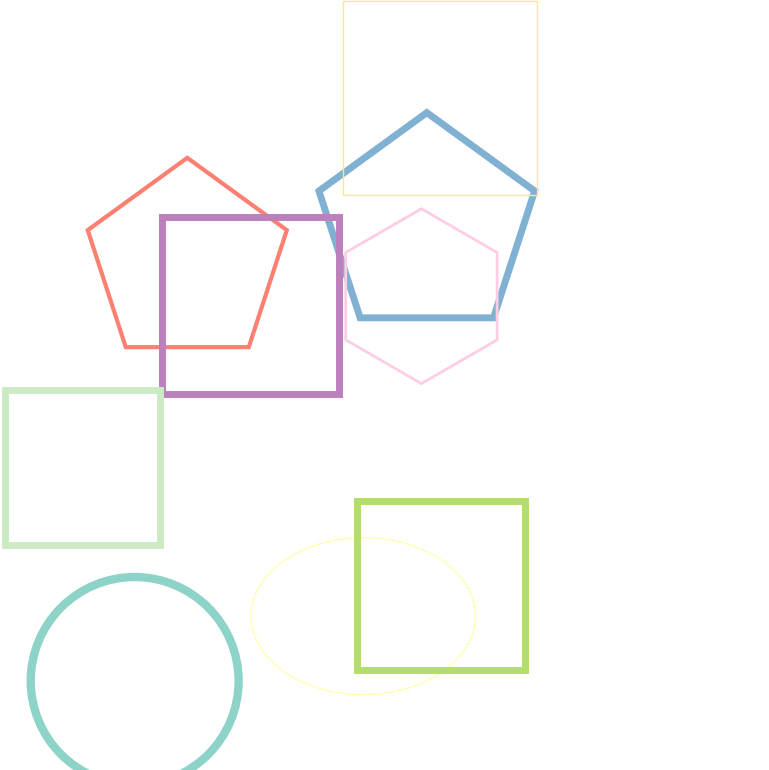[{"shape": "circle", "thickness": 3, "radius": 0.67, "center": [0.175, 0.116]}, {"shape": "oval", "thickness": 0.5, "radius": 0.73, "center": [0.472, 0.2]}, {"shape": "pentagon", "thickness": 1.5, "radius": 0.68, "center": [0.243, 0.659]}, {"shape": "pentagon", "thickness": 2.5, "radius": 0.74, "center": [0.554, 0.706]}, {"shape": "square", "thickness": 2.5, "radius": 0.55, "center": [0.573, 0.24]}, {"shape": "hexagon", "thickness": 1, "radius": 0.57, "center": [0.547, 0.615]}, {"shape": "square", "thickness": 2.5, "radius": 0.57, "center": [0.325, 0.604]}, {"shape": "square", "thickness": 2.5, "radius": 0.5, "center": [0.107, 0.393]}, {"shape": "square", "thickness": 0.5, "radius": 0.63, "center": [0.571, 0.873]}]